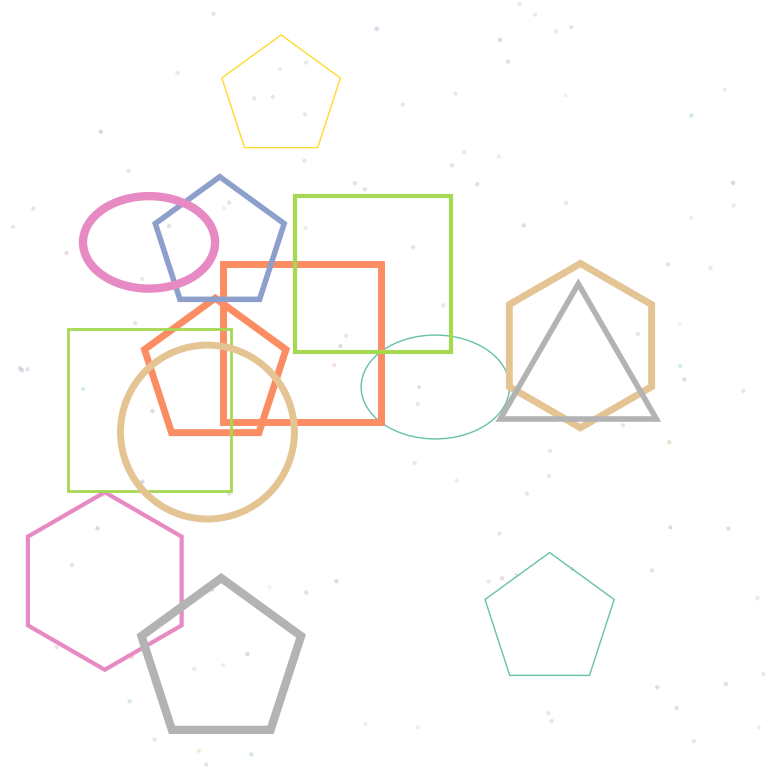[{"shape": "pentagon", "thickness": 0.5, "radius": 0.44, "center": [0.714, 0.194]}, {"shape": "oval", "thickness": 0.5, "radius": 0.48, "center": [0.565, 0.497]}, {"shape": "square", "thickness": 2.5, "radius": 0.51, "center": [0.392, 0.555]}, {"shape": "pentagon", "thickness": 2.5, "radius": 0.48, "center": [0.28, 0.516]}, {"shape": "pentagon", "thickness": 2, "radius": 0.44, "center": [0.285, 0.682]}, {"shape": "oval", "thickness": 3, "radius": 0.43, "center": [0.194, 0.685]}, {"shape": "hexagon", "thickness": 1.5, "radius": 0.58, "center": [0.136, 0.245]}, {"shape": "square", "thickness": 1, "radius": 0.53, "center": [0.194, 0.467]}, {"shape": "square", "thickness": 1.5, "radius": 0.51, "center": [0.484, 0.644]}, {"shape": "pentagon", "thickness": 0.5, "radius": 0.4, "center": [0.365, 0.874]}, {"shape": "hexagon", "thickness": 2.5, "radius": 0.53, "center": [0.754, 0.551]}, {"shape": "circle", "thickness": 2.5, "radius": 0.56, "center": [0.269, 0.439]}, {"shape": "pentagon", "thickness": 3, "radius": 0.54, "center": [0.287, 0.14]}, {"shape": "triangle", "thickness": 2, "radius": 0.59, "center": [0.751, 0.514]}]